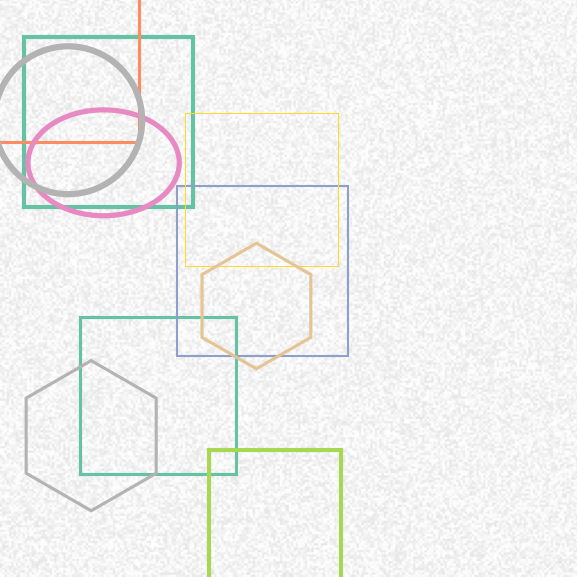[{"shape": "square", "thickness": 1.5, "radius": 0.68, "center": [0.274, 0.314]}, {"shape": "square", "thickness": 2, "radius": 0.73, "center": [0.188, 0.788]}, {"shape": "square", "thickness": 1.5, "radius": 0.65, "center": [0.112, 0.883]}, {"shape": "square", "thickness": 1, "radius": 0.74, "center": [0.454, 0.53]}, {"shape": "oval", "thickness": 2.5, "radius": 0.65, "center": [0.179, 0.717]}, {"shape": "square", "thickness": 2, "radius": 0.57, "center": [0.476, 0.105]}, {"shape": "square", "thickness": 0.5, "radius": 0.66, "center": [0.453, 0.671]}, {"shape": "hexagon", "thickness": 1.5, "radius": 0.54, "center": [0.444, 0.469]}, {"shape": "circle", "thickness": 3, "radius": 0.64, "center": [0.118, 0.791]}, {"shape": "hexagon", "thickness": 1.5, "radius": 0.65, "center": [0.158, 0.245]}]